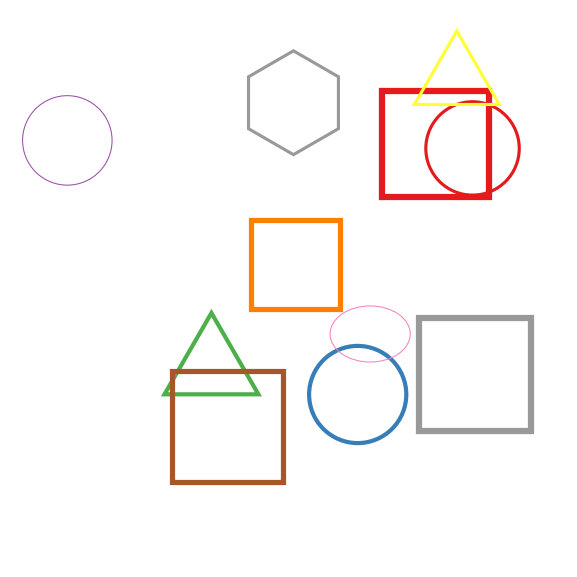[{"shape": "square", "thickness": 3, "radius": 0.46, "center": [0.754, 0.749]}, {"shape": "circle", "thickness": 1.5, "radius": 0.4, "center": [0.818, 0.742]}, {"shape": "circle", "thickness": 2, "radius": 0.42, "center": [0.619, 0.316]}, {"shape": "triangle", "thickness": 2, "radius": 0.47, "center": [0.366, 0.363]}, {"shape": "circle", "thickness": 0.5, "radius": 0.39, "center": [0.117, 0.756]}, {"shape": "square", "thickness": 2.5, "radius": 0.39, "center": [0.511, 0.541]}, {"shape": "triangle", "thickness": 1.5, "radius": 0.42, "center": [0.791, 0.861]}, {"shape": "square", "thickness": 2.5, "radius": 0.48, "center": [0.393, 0.261]}, {"shape": "oval", "thickness": 0.5, "radius": 0.35, "center": [0.641, 0.421]}, {"shape": "square", "thickness": 3, "radius": 0.49, "center": [0.823, 0.35]}, {"shape": "hexagon", "thickness": 1.5, "radius": 0.45, "center": [0.508, 0.821]}]